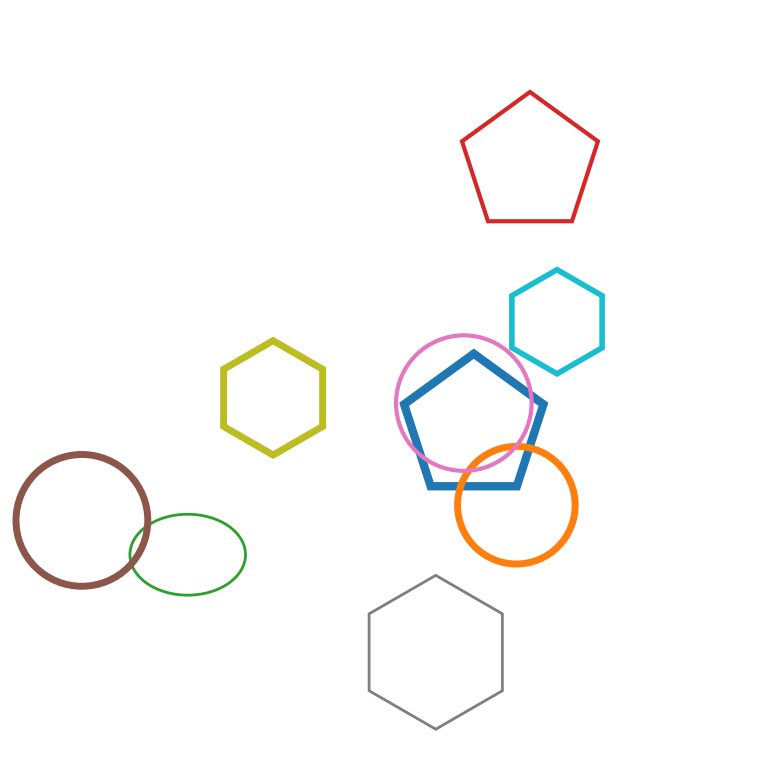[{"shape": "pentagon", "thickness": 3, "radius": 0.48, "center": [0.615, 0.445]}, {"shape": "circle", "thickness": 2.5, "radius": 0.38, "center": [0.671, 0.344]}, {"shape": "oval", "thickness": 1, "radius": 0.38, "center": [0.244, 0.28]}, {"shape": "pentagon", "thickness": 1.5, "radius": 0.46, "center": [0.688, 0.788]}, {"shape": "circle", "thickness": 2.5, "radius": 0.43, "center": [0.106, 0.324]}, {"shape": "circle", "thickness": 1.5, "radius": 0.44, "center": [0.602, 0.476]}, {"shape": "hexagon", "thickness": 1, "radius": 0.5, "center": [0.566, 0.153]}, {"shape": "hexagon", "thickness": 2.5, "radius": 0.37, "center": [0.355, 0.483]}, {"shape": "hexagon", "thickness": 2, "radius": 0.34, "center": [0.723, 0.582]}]